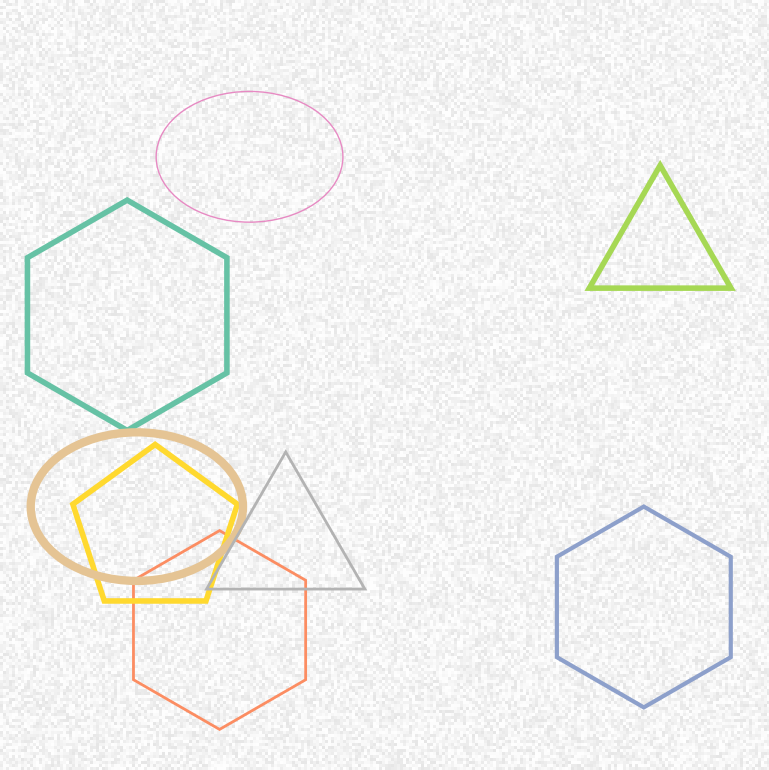[{"shape": "hexagon", "thickness": 2, "radius": 0.75, "center": [0.165, 0.591]}, {"shape": "hexagon", "thickness": 1, "radius": 0.65, "center": [0.285, 0.182]}, {"shape": "hexagon", "thickness": 1.5, "radius": 0.65, "center": [0.836, 0.212]}, {"shape": "oval", "thickness": 0.5, "radius": 0.61, "center": [0.324, 0.796]}, {"shape": "triangle", "thickness": 2, "radius": 0.53, "center": [0.857, 0.679]}, {"shape": "pentagon", "thickness": 2, "radius": 0.56, "center": [0.201, 0.31]}, {"shape": "oval", "thickness": 3, "radius": 0.69, "center": [0.178, 0.342]}, {"shape": "triangle", "thickness": 1, "radius": 0.59, "center": [0.371, 0.294]}]